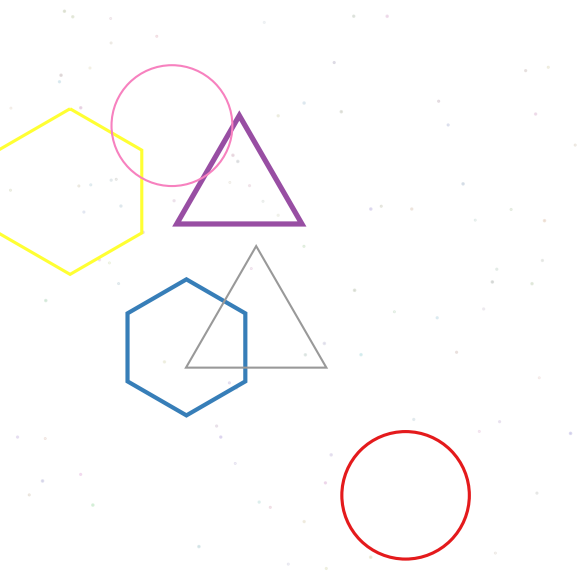[{"shape": "circle", "thickness": 1.5, "radius": 0.55, "center": [0.702, 0.141]}, {"shape": "hexagon", "thickness": 2, "radius": 0.59, "center": [0.323, 0.398]}, {"shape": "triangle", "thickness": 2.5, "radius": 0.63, "center": [0.414, 0.674]}, {"shape": "hexagon", "thickness": 1.5, "radius": 0.72, "center": [0.121, 0.667]}, {"shape": "circle", "thickness": 1, "radius": 0.52, "center": [0.298, 0.782]}, {"shape": "triangle", "thickness": 1, "radius": 0.7, "center": [0.444, 0.433]}]